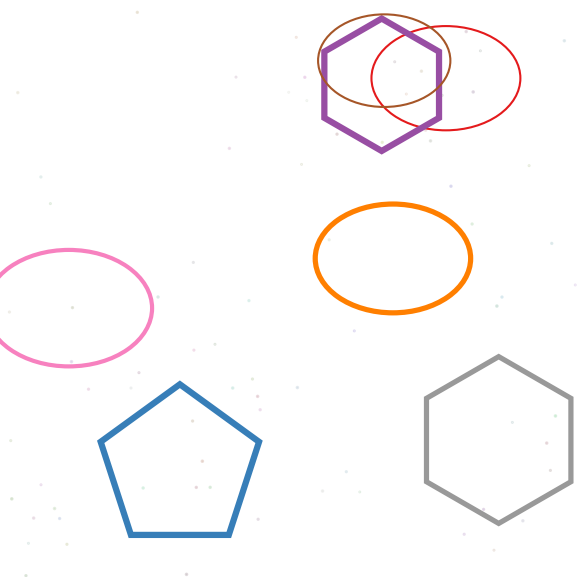[{"shape": "oval", "thickness": 1, "radius": 0.64, "center": [0.772, 0.864]}, {"shape": "pentagon", "thickness": 3, "radius": 0.72, "center": [0.311, 0.19]}, {"shape": "hexagon", "thickness": 3, "radius": 0.57, "center": [0.661, 0.852]}, {"shape": "oval", "thickness": 2.5, "radius": 0.67, "center": [0.68, 0.552]}, {"shape": "oval", "thickness": 1, "radius": 0.57, "center": [0.665, 0.894]}, {"shape": "oval", "thickness": 2, "radius": 0.72, "center": [0.119, 0.466]}, {"shape": "hexagon", "thickness": 2.5, "radius": 0.72, "center": [0.864, 0.237]}]